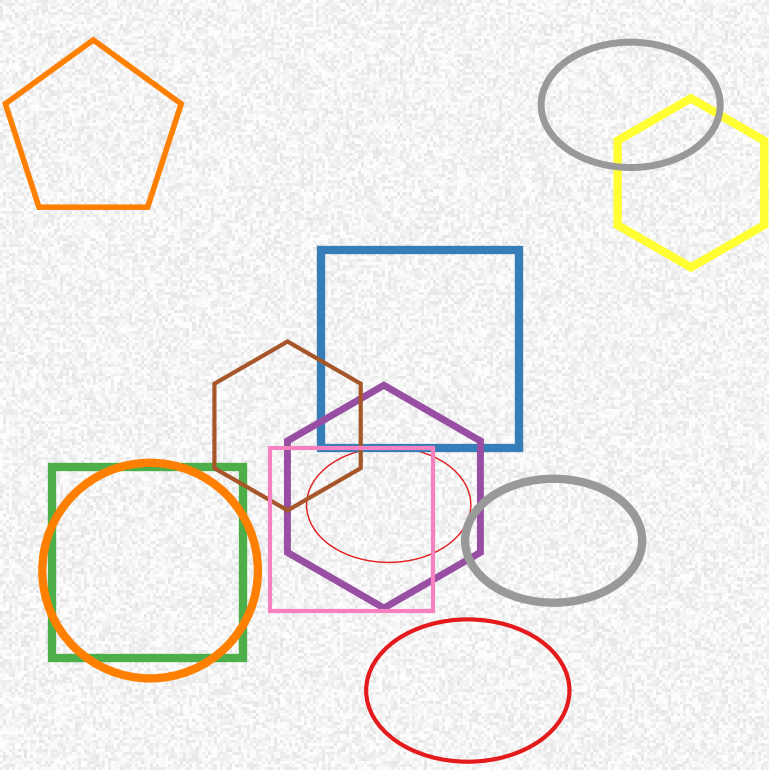[{"shape": "oval", "thickness": 1.5, "radius": 0.66, "center": [0.608, 0.103]}, {"shape": "oval", "thickness": 0.5, "radius": 0.53, "center": [0.505, 0.344]}, {"shape": "square", "thickness": 3, "radius": 0.64, "center": [0.546, 0.547]}, {"shape": "square", "thickness": 3, "radius": 0.62, "center": [0.192, 0.27]}, {"shape": "hexagon", "thickness": 2.5, "radius": 0.72, "center": [0.499, 0.355]}, {"shape": "pentagon", "thickness": 2, "radius": 0.6, "center": [0.121, 0.828]}, {"shape": "circle", "thickness": 3, "radius": 0.7, "center": [0.195, 0.259]}, {"shape": "hexagon", "thickness": 3, "radius": 0.55, "center": [0.897, 0.763]}, {"shape": "hexagon", "thickness": 1.5, "radius": 0.55, "center": [0.373, 0.447]}, {"shape": "square", "thickness": 1.5, "radius": 0.53, "center": [0.456, 0.313]}, {"shape": "oval", "thickness": 2.5, "radius": 0.58, "center": [0.819, 0.864]}, {"shape": "oval", "thickness": 3, "radius": 0.57, "center": [0.719, 0.298]}]